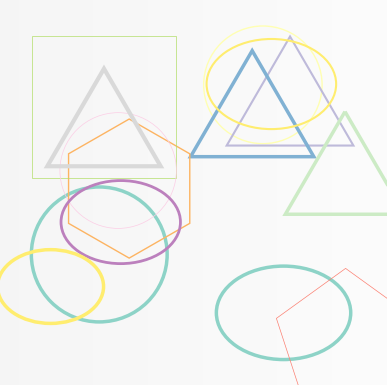[{"shape": "oval", "thickness": 2.5, "radius": 0.87, "center": [0.732, 0.187]}, {"shape": "circle", "thickness": 2.5, "radius": 0.88, "center": [0.256, 0.339]}, {"shape": "circle", "thickness": 1, "radius": 0.76, "center": [0.678, 0.78]}, {"shape": "triangle", "thickness": 1.5, "radius": 0.94, "center": [0.748, 0.716]}, {"shape": "pentagon", "thickness": 0.5, "radius": 0.94, "center": [0.892, 0.115]}, {"shape": "triangle", "thickness": 2.5, "radius": 0.92, "center": [0.651, 0.685]}, {"shape": "hexagon", "thickness": 1, "radius": 0.9, "center": [0.333, 0.51]}, {"shape": "square", "thickness": 0.5, "radius": 0.93, "center": [0.268, 0.722]}, {"shape": "circle", "thickness": 0.5, "radius": 0.75, "center": [0.305, 0.557]}, {"shape": "triangle", "thickness": 3, "radius": 0.84, "center": [0.268, 0.653]}, {"shape": "oval", "thickness": 2, "radius": 0.77, "center": [0.312, 0.423]}, {"shape": "triangle", "thickness": 2.5, "radius": 0.89, "center": [0.89, 0.532]}, {"shape": "oval", "thickness": 1.5, "radius": 0.84, "center": [0.7, 0.782]}, {"shape": "oval", "thickness": 2.5, "radius": 0.68, "center": [0.13, 0.256]}]